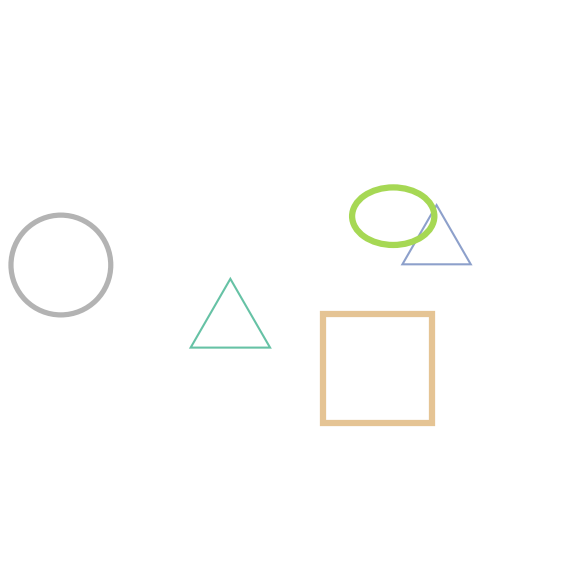[{"shape": "triangle", "thickness": 1, "radius": 0.4, "center": [0.399, 0.437]}, {"shape": "triangle", "thickness": 1, "radius": 0.34, "center": [0.756, 0.576]}, {"shape": "oval", "thickness": 3, "radius": 0.36, "center": [0.681, 0.625]}, {"shape": "square", "thickness": 3, "radius": 0.47, "center": [0.653, 0.361]}, {"shape": "circle", "thickness": 2.5, "radius": 0.43, "center": [0.105, 0.54]}]